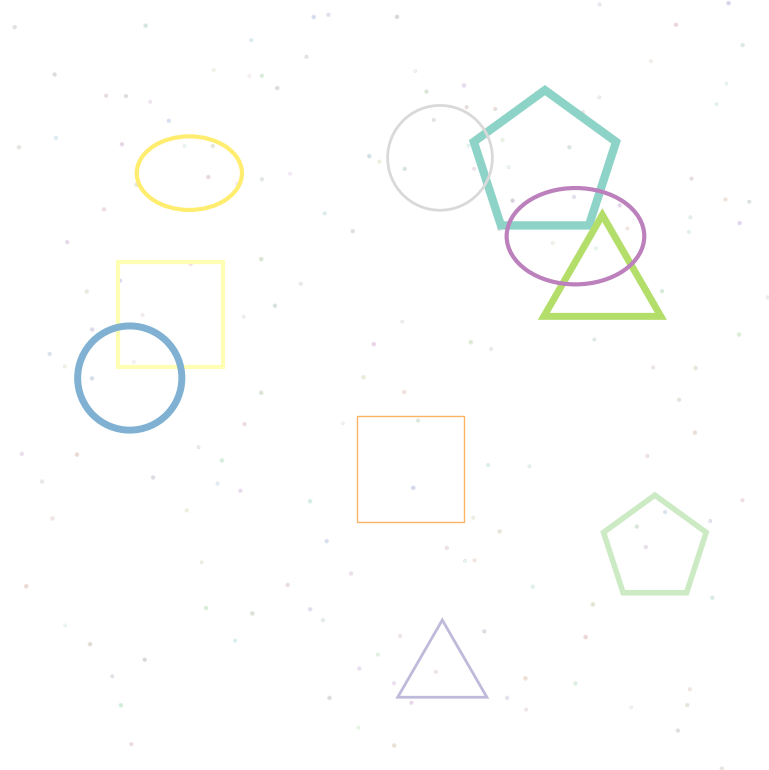[{"shape": "pentagon", "thickness": 3, "radius": 0.49, "center": [0.708, 0.786]}, {"shape": "square", "thickness": 1.5, "radius": 0.34, "center": [0.221, 0.592]}, {"shape": "triangle", "thickness": 1, "radius": 0.33, "center": [0.574, 0.128]}, {"shape": "circle", "thickness": 2.5, "radius": 0.34, "center": [0.169, 0.509]}, {"shape": "square", "thickness": 0.5, "radius": 0.35, "center": [0.533, 0.391]}, {"shape": "triangle", "thickness": 2.5, "radius": 0.44, "center": [0.782, 0.633]}, {"shape": "circle", "thickness": 1, "radius": 0.34, "center": [0.571, 0.795]}, {"shape": "oval", "thickness": 1.5, "radius": 0.45, "center": [0.747, 0.693]}, {"shape": "pentagon", "thickness": 2, "radius": 0.35, "center": [0.85, 0.287]}, {"shape": "oval", "thickness": 1.5, "radius": 0.34, "center": [0.246, 0.775]}]